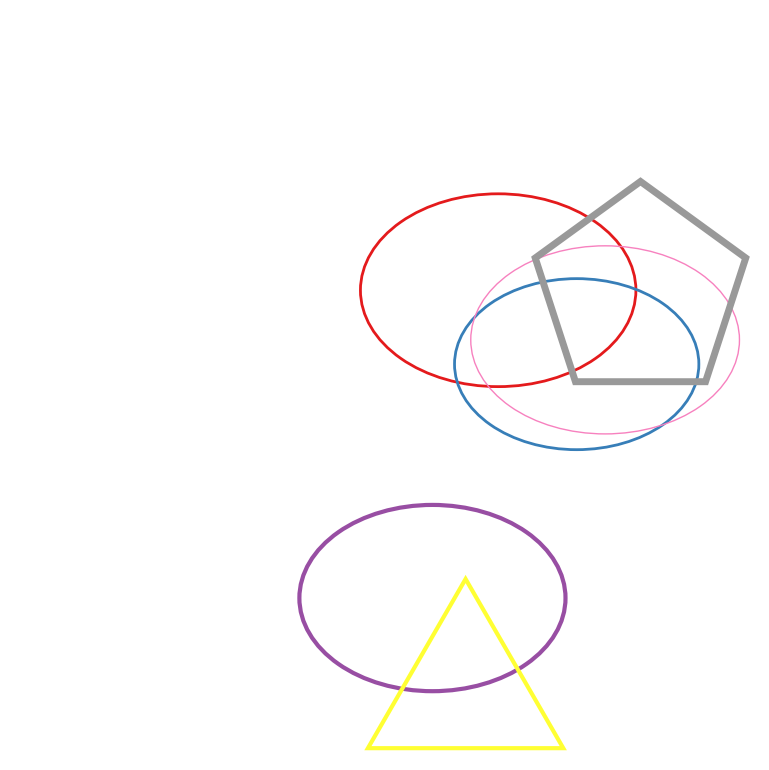[{"shape": "oval", "thickness": 1, "radius": 0.89, "center": [0.647, 0.623]}, {"shape": "oval", "thickness": 1, "radius": 0.79, "center": [0.749, 0.527]}, {"shape": "oval", "thickness": 1.5, "radius": 0.86, "center": [0.562, 0.223]}, {"shape": "triangle", "thickness": 1.5, "radius": 0.73, "center": [0.605, 0.102]}, {"shape": "oval", "thickness": 0.5, "radius": 0.87, "center": [0.786, 0.559]}, {"shape": "pentagon", "thickness": 2.5, "radius": 0.72, "center": [0.832, 0.621]}]